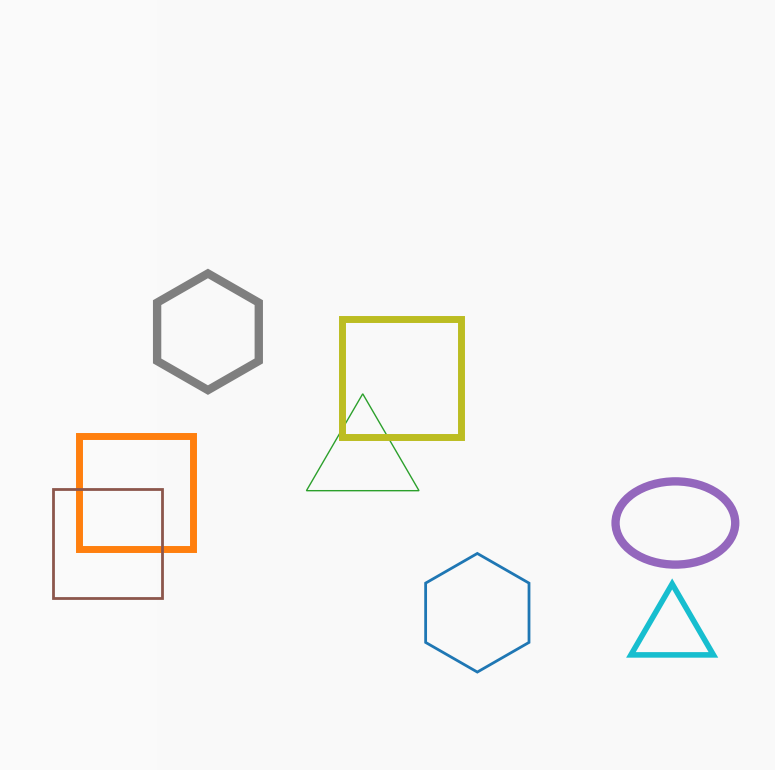[{"shape": "hexagon", "thickness": 1, "radius": 0.39, "center": [0.616, 0.204]}, {"shape": "square", "thickness": 2.5, "radius": 0.37, "center": [0.176, 0.361]}, {"shape": "triangle", "thickness": 0.5, "radius": 0.42, "center": [0.468, 0.405]}, {"shape": "oval", "thickness": 3, "radius": 0.39, "center": [0.871, 0.321]}, {"shape": "square", "thickness": 1, "radius": 0.35, "center": [0.139, 0.294]}, {"shape": "hexagon", "thickness": 3, "radius": 0.38, "center": [0.268, 0.569]}, {"shape": "square", "thickness": 2.5, "radius": 0.38, "center": [0.518, 0.509]}, {"shape": "triangle", "thickness": 2, "radius": 0.31, "center": [0.867, 0.18]}]